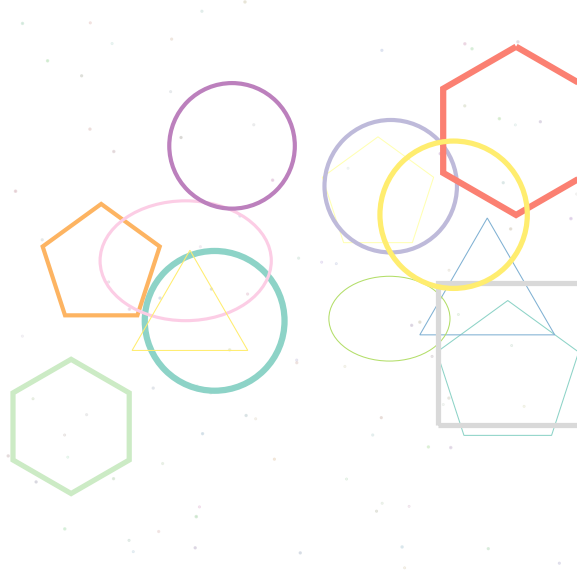[{"shape": "pentagon", "thickness": 0.5, "radius": 0.65, "center": [0.879, 0.35]}, {"shape": "circle", "thickness": 3, "radius": 0.61, "center": [0.372, 0.444]}, {"shape": "pentagon", "thickness": 0.5, "radius": 0.51, "center": [0.655, 0.661]}, {"shape": "circle", "thickness": 2, "radius": 0.57, "center": [0.677, 0.677]}, {"shape": "hexagon", "thickness": 3, "radius": 0.73, "center": [0.894, 0.773]}, {"shape": "triangle", "thickness": 0.5, "radius": 0.67, "center": [0.844, 0.487]}, {"shape": "pentagon", "thickness": 2, "radius": 0.53, "center": [0.175, 0.539]}, {"shape": "oval", "thickness": 0.5, "radius": 0.52, "center": [0.674, 0.447]}, {"shape": "oval", "thickness": 1.5, "radius": 0.74, "center": [0.322, 0.548]}, {"shape": "square", "thickness": 2.5, "radius": 0.62, "center": [0.881, 0.386]}, {"shape": "circle", "thickness": 2, "radius": 0.54, "center": [0.402, 0.747]}, {"shape": "hexagon", "thickness": 2.5, "radius": 0.58, "center": [0.123, 0.261]}, {"shape": "circle", "thickness": 2.5, "radius": 0.64, "center": [0.786, 0.627]}, {"shape": "triangle", "thickness": 0.5, "radius": 0.58, "center": [0.329, 0.45]}]